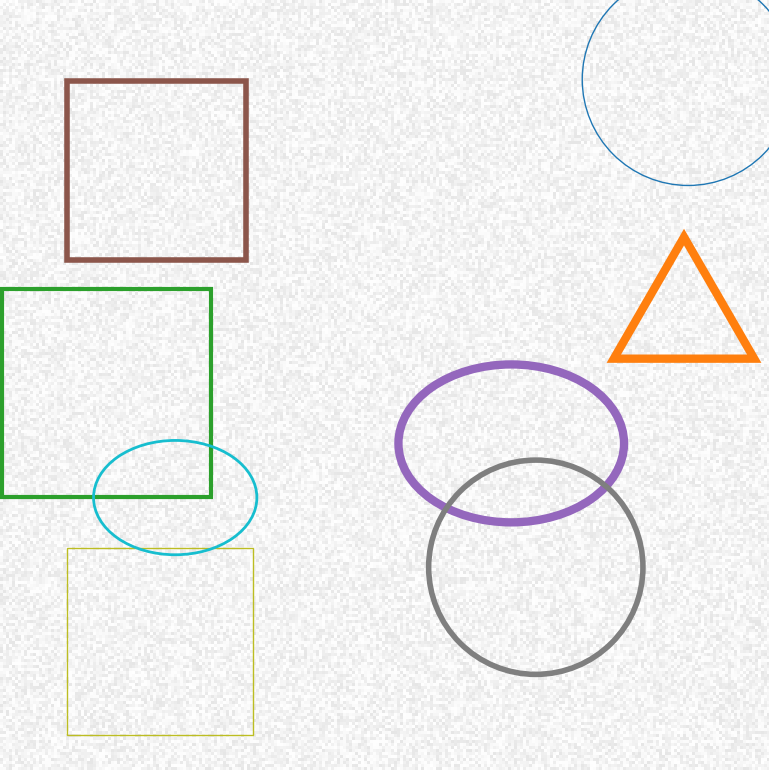[{"shape": "circle", "thickness": 0.5, "radius": 0.69, "center": [0.894, 0.897]}, {"shape": "triangle", "thickness": 3, "radius": 0.53, "center": [0.888, 0.587]}, {"shape": "square", "thickness": 1.5, "radius": 0.68, "center": [0.139, 0.49]}, {"shape": "oval", "thickness": 3, "radius": 0.73, "center": [0.664, 0.424]}, {"shape": "square", "thickness": 2, "radius": 0.58, "center": [0.203, 0.779]}, {"shape": "circle", "thickness": 2, "radius": 0.7, "center": [0.696, 0.263]}, {"shape": "square", "thickness": 0.5, "radius": 0.61, "center": [0.208, 0.167]}, {"shape": "oval", "thickness": 1, "radius": 0.53, "center": [0.228, 0.354]}]